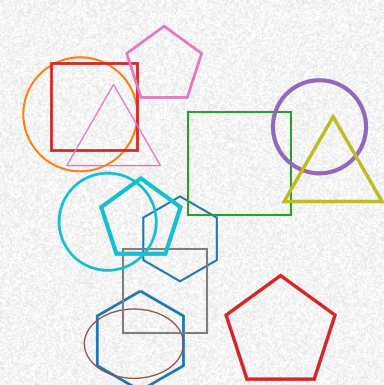[{"shape": "hexagon", "thickness": 1.5, "radius": 0.55, "center": [0.468, 0.38]}, {"shape": "hexagon", "thickness": 2, "radius": 0.65, "center": [0.365, 0.115]}, {"shape": "circle", "thickness": 1.5, "radius": 0.74, "center": [0.209, 0.703]}, {"shape": "square", "thickness": 1.5, "radius": 0.67, "center": [0.623, 0.576]}, {"shape": "square", "thickness": 2, "radius": 0.56, "center": [0.244, 0.724]}, {"shape": "pentagon", "thickness": 2.5, "radius": 0.74, "center": [0.729, 0.136]}, {"shape": "circle", "thickness": 3, "radius": 0.6, "center": [0.83, 0.671]}, {"shape": "oval", "thickness": 1, "radius": 0.64, "center": [0.348, 0.107]}, {"shape": "triangle", "thickness": 1, "radius": 0.7, "center": [0.295, 0.64]}, {"shape": "pentagon", "thickness": 2, "radius": 0.51, "center": [0.426, 0.83]}, {"shape": "square", "thickness": 1.5, "radius": 0.55, "center": [0.428, 0.244]}, {"shape": "triangle", "thickness": 2.5, "radius": 0.73, "center": [0.865, 0.55]}, {"shape": "pentagon", "thickness": 3, "radius": 0.54, "center": [0.366, 0.428]}, {"shape": "circle", "thickness": 2, "radius": 0.63, "center": [0.28, 0.424]}]